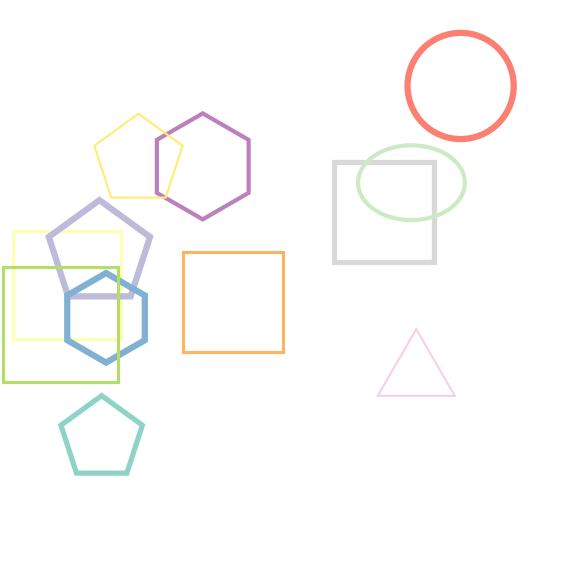[{"shape": "pentagon", "thickness": 2.5, "radius": 0.37, "center": [0.176, 0.24]}, {"shape": "square", "thickness": 1.5, "radius": 0.47, "center": [0.117, 0.505]}, {"shape": "pentagon", "thickness": 3, "radius": 0.46, "center": [0.172, 0.56]}, {"shape": "circle", "thickness": 3, "radius": 0.46, "center": [0.798, 0.85]}, {"shape": "hexagon", "thickness": 3, "radius": 0.39, "center": [0.184, 0.449]}, {"shape": "square", "thickness": 1.5, "radius": 0.43, "center": [0.404, 0.476]}, {"shape": "square", "thickness": 1.5, "radius": 0.5, "center": [0.105, 0.436]}, {"shape": "triangle", "thickness": 1, "radius": 0.39, "center": [0.721, 0.352]}, {"shape": "square", "thickness": 2.5, "radius": 0.43, "center": [0.665, 0.632]}, {"shape": "hexagon", "thickness": 2, "radius": 0.46, "center": [0.351, 0.711]}, {"shape": "oval", "thickness": 2, "radius": 0.46, "center": [0.712, 0.683]}, {"shape": "pentagon", "thickness": 1, "radius": 0.4, "center": [0.24, 0.722]}]